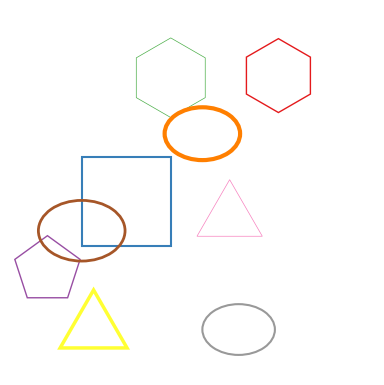[{"shape": "hexagon", "thickness": 1, "radius": 0.48, "center": [0.723, 0.804]}, {"shape": "square", "thickness": 1.5, "radius": 0.58, "center": [0.328, 0.477]}, {"shape": "hexagon", "thickness": 0.5, "radius": 0.52, "center": [0.444, 0.798]}, {"shape": "pentagon", "thickness": 1, "radius": 0.45, "center": [0.123, 0.299]}, {"shape": "oval", "thickness": 3, "radius": 0.49, "center": [0.526, 0.653]}, {"shape": "triangle", "thickness": 2.5, "radius": 0.5, "center": [0.243, 0.146]}, {"shape": "oval", "thickness": 2, "radius": 0.56, "center": [0.212, 0.401]}, {"shape": "triangle", "thickness": 0.5, "radius": 0.49, "center": [0.596, 0.435]}, {"shape": "oval", "thickness": 1.5, "radius": 0.47, "center": [0.62, 0.144]}]